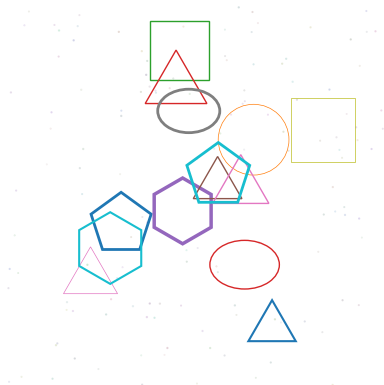[{"shape": "pentagon", "thickness": 2, "radius": 0.41, "center": [0.315, 0.418]}, {"shape": "triangle", "thickness": 1.5, "radius": 0.36, "center": [0.707, 0.149]}, {"shape": "circle", "thickness": 0.5, "radius": 0.46, "center": [0.659, 0.637]}, {"shape": "square", "thickness": 1, "radius": 0.39, "center": [0.466, 0.869]}, {"shape": "oval", "thickness": 1, "radius": 0.45, "center": [0.635, 0.313]}, {"shape": "triangle", "thickness": 1, "radius": 0.46, "center": [0.457, 0.777]}, {"shape": "hexagon", "thickness": 2.5, "radius": 0.43, "center": [0.474, 0.452]}, {"shape": "triangle", "thickness": 1, "radius": 0.36, "center": [0.565, 0.521]}, {"shape": "triangle", "thickness": 1, "radius": 0.42, "center": [0.625, 0.514]}, {"shape": "triangle", "thickness": 0.5, "radius": 0.41, "center": [0.235, 0.278]}, {"shape": "oval", "thickness": 2, "radius": 0.4, "center": [0.49, 0.712]}, {"shape": "square", "thickness": 0.5, "radius": 0.42, "center": [0.839, 0.663]}, {"shape": "pentagon", "thickness": 2, "radius": 0.43, "center": [0.567, 0.544]}, {"shape": "hexagon", "thickness": 1.5, "radius": 0.47, "center": [0.286, 0.356]}]